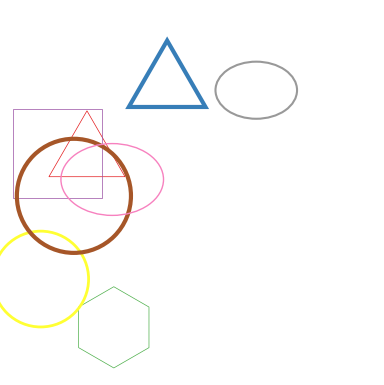[{"shape": "triangle", "thickness": 0.5, "radius": 0.57, "center": [0.226, 0.598]}, {"shape": "triangle", "thickness": 3, "radius": 0.57, "center": [0.434, 0.78]}, {"shape": "hexagon", "thickness": 0.5, "radius": 0.53, "center": [0.296, 0.15]}, {"shape": "square", "thickness": 0.5, "radius": 0.58, "center": [0.15, 0.6]}, {"shape": "circle", "thickness": 2, "radius": 0.62, "center": [0.106, 0.275]}, {"shape": "circle", "thickness": 3, "radius": 0.74, "center": [0.192, 0.491]}, {"shape": "oval", "thickness": 1, "radius": 0.67, "center": [0.291, 0.534]}, {"shape": "oval", "thickness": 1.5, "radius": 0.53, "center": [0.666, 0.766]}]